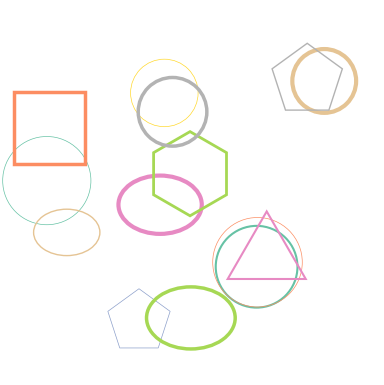[{"shape": "circle", "thickness": 1.5, "radius": 0.53, "center": [0.666, 0.307]}, {"shape": "circle", "thickness": 0.5, "radius": 0.57, "center": [0.122, 0.531]}, {"shape": "circle", "thickness": 0.5, "radius": 0.58, "center": [0.669, 0.319]}, {"shape": "square", "thickness": 2.5, "radius": 0.46, "center": [0.129, 0.667]}, {"shape": "pentagon", "thickness": 0.5, "radius": 0.43, "center": [0.361, 0.165]}, {"shape": "oval", "thickness": 3, "radius": 0.54, "center": [0.416, 0.468]}, {"shape": "triangle", "thickness": 1.5, "radius": 0.59, "center": [0.693, 0.334]}, {"shape": "hexagon", "thickness": 2, "radius": 0.55, "center": [0.494, 0.549]}, {"shape": "oval", "thickness": 2.5, "radius": 0.58, "center": [0.496, 0.174]}, {"shape": "circle", "thickness": 0.5, "radius": 0.44, "center": [0.427, 0.759]}, {"shape": "circle", "thickness": 3, "radius": 0.41, "center": [0.842, 0.79]}, {"shape": "oval", "thickness": 1, "radius": 0.43, "center": [0.173, 0.396]}, {"shape": "circle", "thickness": 2.5, "radius": 0.45, "center": [0.448, 0.71]}, {"shape": "pentagon", "thickness": 1, "radius": 0.48, "center": [0.798, 0.792]}]